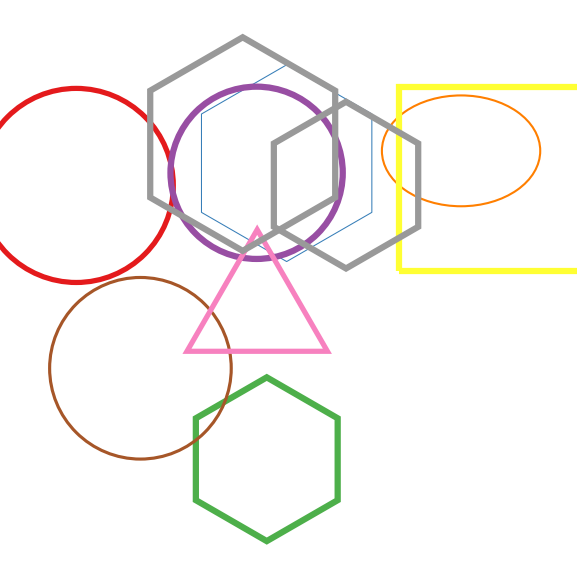[{"shape": "circle", "thickness": 2.5, "radius": 0.84, "center": [0.132, 0.678]}, {"shape": "hexagon", "thickness": 0.5, "radius": 0.85, "center": [0.496, 0.717]}, {"shape": "hexagon", "thickness": 3, "radius": 0.71, "center": [0.462, 0.204]}, {"shape": "circle", "thickness": 3, "radius": 0.75, "center": [0.444, 0.7]}, {"shape": "oval", "thickness": 1, "radius": 0.69, "center": [0.798, 0.738]}, {"shape": "square", "thickness": 3, "radius": 0.8, "center": [0.85, 0.689]}, {"shape": "circle", "thickness": 1.5, "radius": 0.79, "center": [0.243, 0.361]}, {"shape": "triangle", "thickness": 2.5, "radius": 0.7, "center": [0.445, 0.461]}, {"shape": "hexagon", "thickness": 3, "radius": 0.92, "center": [0.42, 0.75]}, {"shape": "hexagon", "thickness": 3, "radius": 0.72, "center": [0.599, 0.679]}]